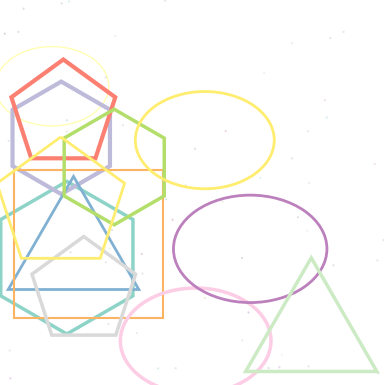[{"shape": "hexagon", "thickness": 2.5, "radius": 0.99, "center": [0.174, 0.331]}, {"shape": "oval", "thickness": 1, "radius": 0.74, "center": [0.135, 0.776]}, {"shape": "hexagon", "thickness": 3, "radius": 0.73, "center": [0.159, 0.642]}, {"shape": "pentagon", "thickness": 3, "radius": 0.71, "center": [0.165, 0.704]}, {"shape": "triangle", "thickness": 2, "radius": 0.98, "center": [0.191, 0.346]}, {"shape": "square", "thickness": 1.5, "radius": 0.97, "center": [0.23, 0.367]}, {"shape": "hexagon", "thickness": 2.5, "radius": 0.75, "center": [0.297, 0.566]}, {"shape": "oval", "thickness": 2.5, "radius": 0.98, "center": [0.508, 0.115]}, {"shape": "pentagon", "thickness": 2.5, "radius": 0.71, "center": [0.218, 0.244]}, {"shape": "oval", "thickness": 2, "radius": 1.0, "center": [0.65, 0.354]}, {"shape": "triangle", "thickness": 2.5, "radius": 0.98, "center": [0.809, 0.133]}, {"shape": "oval", "thickness": 2, "radius": 0.9, "center": [0.532, 0.636]}, {"shape": "pentagon", "thickness": 2, "radius": 0.87, "center": [0.158, 0.47]}]